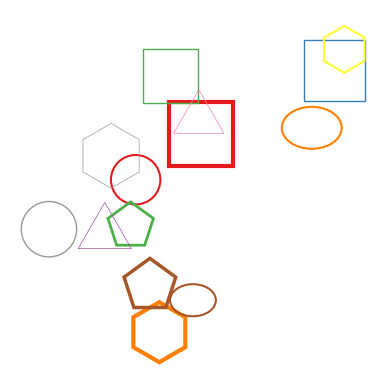[{"shape": "square", "thickness": 3, "radius": 0.42, "center": [0.523, 0.651]}, {"shape": "circle", "thickness": 1.5, "radius": 0.32, "center": [0.352, 0.533]}, {"shape": "square", "thickness": 1, "radius": 0.4, "center": [0.869, 0.817]}, {"shape": "pentagon", "thickness": 2, "radius": 0.31, "center": [0.339, 0.413]}, {"shape": "square", "thickness": 1, "radius": 0.36, "center": [0.443, 0.803]}, {"shape": "triangle", "thickness": 0.5, "radius": 0.4, "center": [0.272, 0.394]}, {"shape": "oval", "thickness": 1.5, "radius": 0.39, "center": [0.81, 0.668]}, {"shape": "hexagon", "thickness": 3, "radius": 0.39, "center": [0.414, 0.137]}, {"shape": "hexagon", "thickness": 1.5, "radius": 0.3, "center": [0.894, 0.872]}, {"shape": "oval", "thickness": 1.5, "radius": 0.3, "center": [0.501, 0.22]}, {"shape": "pentagon", "thickness": 2.5, "radius": 0.35, "center": [0.389, 0.258]}, {"shape": "triangle", "thickness": 0.5, "radius": 0.38, "center": [0.516, 0.691]}, {"shape": "hexagon", "thickness": 0.5, "radius": 0.42, "center": [0.288, 0.595]}, {"shape": "circle", "thickness": 1, "radius": 0.36, "center": [0.127, 0.405]}]